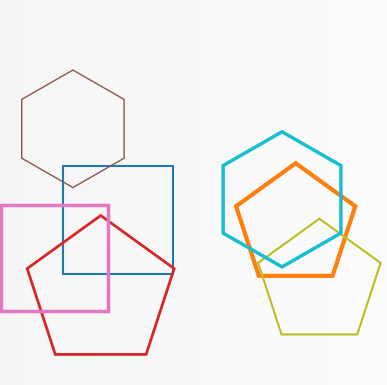[{"shape": "square", "thickness": 1.5, "radius": 0.7, "center": [0.305, 0.429]}, {"shape": "pentagon", "thickness": 3, "radius": 0.81, "center": [0.763, 0.414]}, {"shape": "pentagon", "thickness": 2, "radius": 1.0, "center": [0.26, 0.241]}, {"shape": "hexagon", "thickness": 1, "radius": 0.76, "center": [0.188, 0.665]}, {"shape": "square", "thickness": 2.5, "radius": 0.69, "center": [0.14, 0.329]}, {"shape": "pentagon", "thickness": 1.5, "radius": 0.83, "center": [0.824, 0.266]}, {"shape": "hexagon", "thickness": 2.5, "radius": 0.88, "center": [0.728, 0.482]}]